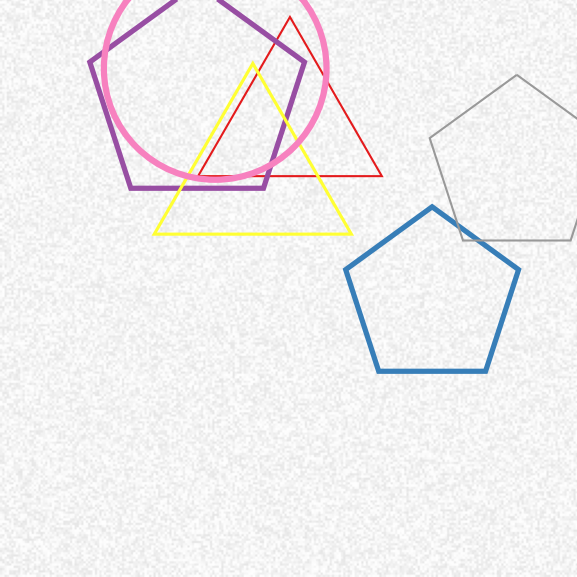[{"shape": "triangle", "thickness": 1, "radius": 0.92, "center": [0.502, 0.786]}, {"shape": "pentagon", "thickness": 2.5, "radius": 0.79, "center": [0.748, 0.484]}, {"shape": "pentagon", "thickness": 2.5, "radius": 0.98, "center": [0.341, 0.831]}, {"shape": "triangle", "thickness": 1.5, "radius": 0.99, "center": [0.438, 0.692]}, {"shape": "circle", "thickness": 3, "radius": 0.96, "center": [0.373, 0.881]}, {"shape": "pentagon", "thickness": 1, "radius": 0.79, "center": [0.895, 0.711]}]